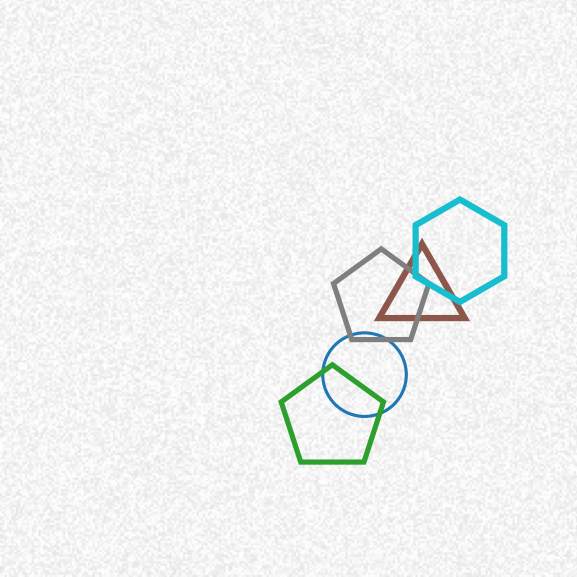[{"shape": "circle", "thickness": 1.5, "radius": 0.36, "center": [0.631, 0.35]}, {"shape": "pentagon", "thickness": 2.5, "radius": 0.47, "center": [0.575, 0.274]}, {"shape": "triangle", "thickness": 3, "radius": 0.43, "center": [0.731, 0.491]}, {"shape": "pentagon", "thickness": 2.5, "radius": 0.43, "center": [0.66, 0.481]}, {"shape": "hexagon", "thickness": 3, "radius": 0.44, "center": [0.796, 0.565]}]